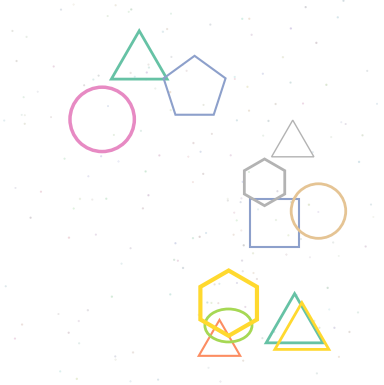[{"shape": "triangle", "thickness": 2, "radius": 0.42, "center": [0.362, 0.836]}, {"shape": "triangle", "thickness": 2, "radius": 0.43, "center": [0.765, 0.152]}, {"shape": "triangle", "thickness": 1.5, "radius": 0.31, "center": [0.57, 0.107]}, {"shape": "pentagon", "thickness": 1.5, "radius": 0.42, "center": [0.505, 0.77]}, {"shape": "square", "thickness": 1.5, "radius": 0.31, "center": [0.713, 0.421]}, {"shape": "circle", "thickness": 2.5, "radius": 0.42, "center": [0.265, 0.69]}, {"shape": "oval", "thickness": 2, "radius": 0.31, "center": [0.593, 0.155]}, {"shape": "hexagon", "thickness": 3, "radius": 0.42, "center": [0.594, 0.213]}, {"shape": "triangle", "thickness": 2, "radius": 0.4, "center": [0.784, 0.133]}, {"shape": "circle", "thickness": 2, "radius": 0.35, "center": [0.827, 0.452]}, {"shape": "hexagon", "thickness": 2, "radius": 0.3, "center": [0.687, 0.526]}, {"shape": "triangle", "thickness": 1, "radius": 0.32, "center": [0.76, 0.624]}]